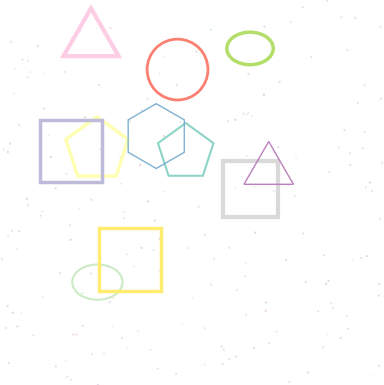[{"shape": "pentagon", "thickness": 1.5, "radius": 0.38, "center": [0.482, 0.605]}, {"shape": "pentagon", "thickness": 2.5, "radius": 0.42, "center": [0.252, 0.612]}, {"shape": "square", "thickness": 2.5, "radius": 0.4, "center": [0.184, 0.607]}, {"shape": "circle", "thickness": 2, "radius": 0.4, "center": [0.461, 0.819]}, {"shape": "hexagon", "thickness": 1, "radius": 0.42, "center": [0.406, 0.647]}, {"shape": "oval", "thickness": 2.5, "radius": 0.3, "center": [0.649, 0.874]}, {"shape": "triangle", "thickness": 3, "radius": 0.41, "center": [0.236, 0.896]}, {"shape": "square", "thickness": 3, "radius": 0.36, "center": [0.651, 0.509]}, {"shape": "triangle", "thickness": 1, "radius": 0.37, "center": [0.698, 0.558]}, {"shape": "oval", "thickness": 1.5, "radius": 0.33, "center": [0.253, 0.267]}, {"shape": "square", "thickness": 2.5, "radius": 0.4, "center": [0.338, 0.326]}]